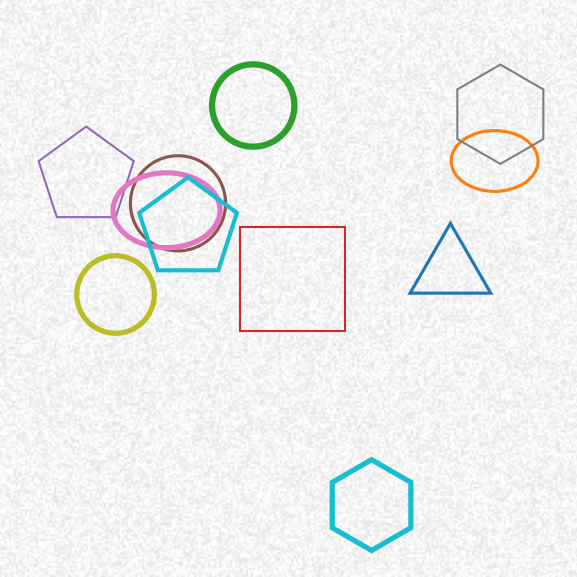[{"shape": "triangle", "thickness": 1.5, "radius": 0.4, "center": [0.78, 0.532]}, {"shape": "oval", "thickness": 1.5, "radius": 0.38, "center": [0.856, 0.72]}, {"shape": "circle", "thickness": 3, "radius": 0.36, "center": [0.439, 0.816]}, {"shape": "square", "thickness": 1, "radius": 0.45, "center": [0.507, 0.517]}, {"shape": "pentagon", "thickness": 1, "radius": 0.43, "center": [0.149, 0.693]}, {"shape": "circle", "thickness": 1.5, "radius": 0.41, "center": [0.308, 0.647]}, {"shape": "oval", "thickness": 2.5, "radius": 0.46, "center": [0.288, 0.635]}, {"shape": "hexagon", "thickness": 1, "radius": 0.43, "center": [0.866, 0.801]}, {"shape": "circle", "thickness": 2.5, "radius": 0.34, "center": [0.2, 0.489]}, {"shape": "pentagon", "thickness": 2, "radius": 0.44, "center": [0.326, 0.603]}, {"shape": "hexagon", "thickness": 2.5, "radius": 0.39, "center": [0.643, 0.125]}]